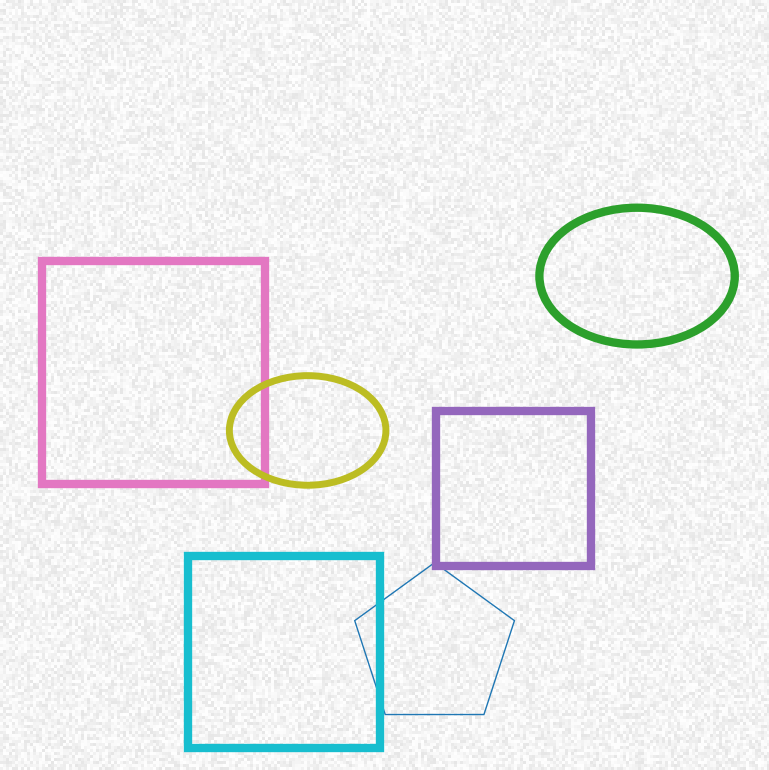[{"shape": "pentagon", "thickness": 0.5, "radius": 0.55, "center": [0.564, 0.16]}, {"shape": "oval", "thickness": 3, "radius": 0.63, "center": [0.827, 0.641]}, {"shape": "square", "thickness": 3, "radius": 0.5, "center": [0.667, 0.365]}, {"shape": "square", "thickness": 3, "radius": 0.72, "center": [0.199, 0.516]}, {"shape": "oval", "thickness": 2.5, "radius": 0.51, "center": [0.4, 0.441]}, {"shape": "square", "thickness": 3, "radius": 0.62, "center": [0.369, 0.153]}]